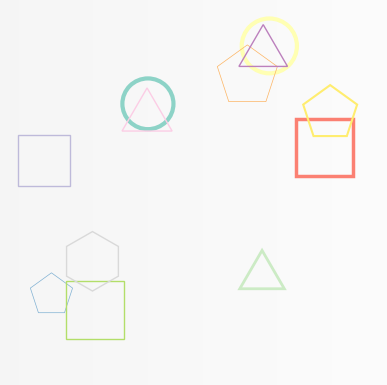[{"shape": "circle", "thickness": 3, "radius": 0.33, "center": [0.382, 0.73]}, {"shape": "circle", "thickness": 3, "radius": 0.36, "center": [0.695, 0.881]}, {"shape": "square", "thickness": 1, "radius": 0.33, "center": [0.114, 0.583]}, {"shape": "square", "thickness": 2.5, "radius": 0.37, "center": [0.837, 0.617]}, {"shape": "pentagon", "thickness": 0.5, "radius": 0.29, "center": [0.133, 0.234]}, {"shape": "pentagon", "thickness": 0.5, "radius": 0.41, "center": [0.638, 0.802]}, {"shape": "square", "thickness": 1, "radius": 0.37, "center": [0.245, 0.194]}, {"shape": "triangle", "thickness": 1, "radius": 0.37, "center": [0.38, 0.697]}, {"shape": "hexagon", "thickness": 1, "radius": 0.39, "center": [0.239, 0.321]}, {"shape": "triangle", "thickness": 1, "radius": 0.36, "center": [0.679, 0.864]}, {"shape": "triangle", "thickness": 2, "radius": 0.33, "center": [0.676, 0.283]}, {"shape": "pentagon", "thickness": 1.5, "radius": 0.37, "center": [0.852, 0.706]}]